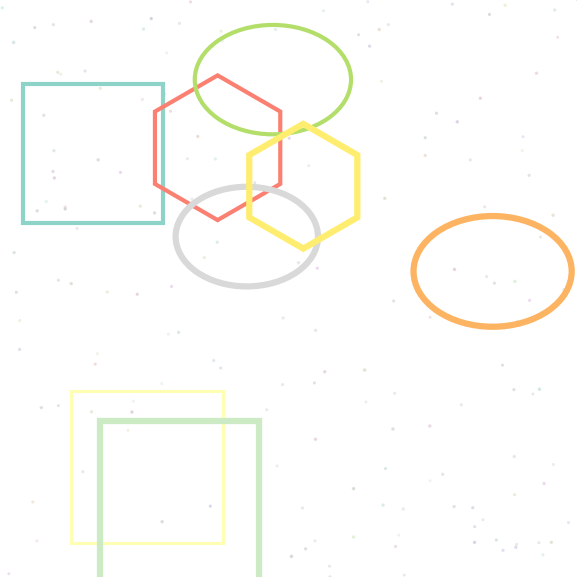[{"shape": "square", "thickness": 2, "radius": 0.6, "center": [0.161, 0.733]}, {"shape": "square", "thickness": 1.5, "radius": 0.66, "center": [0.255, 0.19]}, {"shape": "hexagon", "thickness": 2, "radius": 0.63, "center": [0.377, 0.743]}, {"shape": "oval", "thickness": 3, "radius": 0.68, "center": [0.853, 0.529]}, {"shape": "oval", "thickness": 2, "radius": 0.68, "center": [0.473, 0.861]}, {"shape": "oval", "thickness": 3, "radius": 0.62, "center": [0.427, 0.589]}, {"shape": "square", "thickness": 3, "radius": 0.69, "center": [0.311, 0.133]}, {"shape": "hexagon", "thickness": 3, "radius": 0.54, "center": [0.525, 0.677]}]